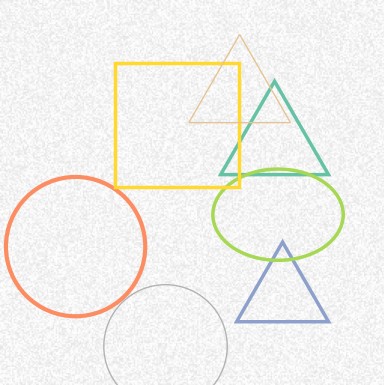[{"shape": "triangle", "thickness": 2.5, "radius": 0.81, "center": [0.713, 0.627]}, {"shape": "circle", "thickness": 3, "radius": 0.9, "center": [0.196, 0.359]}, {"shape": "triangle", "thickness": 2.5, "radius": 0.69, "center": [0.734, 0.233]}, {"shape": "oval", "thickness": 2.5, "radius": 0.85, "center": [0.722, 0.442]}, {"shape": "square", "thickness": 2.5, "radius": 0.81, "center": [0.459, 0.676]}, {"shape": "triangle", "thickness": 1, "radius": 0.76, "center": [0.622, 0.758]}, {"shape": "circle", "thickness": 1, "radius": 0.8, "center": [0.43, 0.1]}]